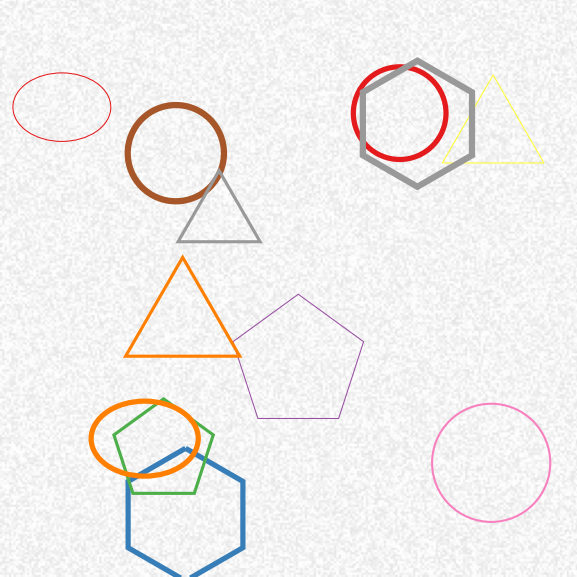[{"shape": "circle", "thickness": 2.5, "radius": 0.4, "center": [0.692, 0.803]}, {"shape": "oval", "thickness": 0.5, "radius": 0.42, "center": [0.107, 0.814]}, {"shape": "hexagon", "thickness": 2.5, "radius": 0.57, "center": [0.321, 0.108]}, {"shape": "pentagon", "thickness": 1.5, "radius": 0.45, "center": [0.283, 0.218]}, {"shape": "pentagon", "thickness": 0.5, "radius": 0.59, "center": [0.516, 0.371]}, {"shape": "triangle", "thickness": 1.5, "radius": 0.57, "center": [0.316, 0.439]}, {"shape": "oval", "thickness": 2.5, "radius": 0.46, "center": [0.251, 0.24]}, {"shape": "triangle", "thickness": 0.5, "radius": 0.51, "center": [0.854, 0.768]}, {"shape": "circle", "thickness": 3, "radius": 0.42, "center": [0.304, 0.734]}, {"shape": "circle", "thickness": 1, "radius": 0.51, "center": [0.851, 0.198]}, {"shape": "triangle", "thickness": 1.5, "radius": 0.41, "center": [0.379, 0.622]}, {"shape": "hexagon", "thickness": 3, "radius": 0.55, "center": [0.723, 0.785]}]